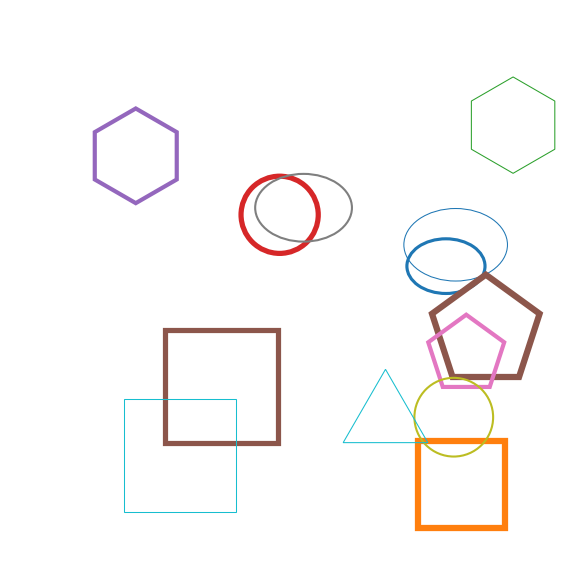[{"shape": "oval", "thickness": 0.5, "radius": 0.45, "center": [0.789, 0.575]}, {"shape": "oval", "thickness": 1.5, "radius": 0.34, "center": [0.772, 0.538]}, {"shape": "square", "thickness": 3, "radius": 0.37, "center": [0.8, 0.161]}, {"shape": "hexagon", "thickness": 0.5, "radius": 0.42, "center": [0.888, 0.782]}, {"shape": "circle", "thickness": 2.5, "radius": 0.33, "center": [0.484, 0.627]}, {"shape": "hexagon", "thickness": 2, "radius": 0.41, "center": [0.235, 0.729]}, {"shape": "square", "thickness": 2.5, "radius": 0.49, "center": [0.384, 0.33]}, {"shape": "pentagon", "thickness": 3, "radius": 0.49, "center": [0.841, 0.426]}, {"shape": "pentagon", "thickness": 2, "radius": 0.35, "center": [0.807, 0.385]}, {"shape": "oval", "thickness": 1, "radius": 0.42, "center": [0.526, 0.639]}, {"shape": "circle", "thickness": 1, "radius": 0.34, "center": [0.786, 0.277]}, {"shape": "square", "thickness": 0.5, "radius": 0.49, "center": [0.312, 0.211]}, {"shape": "triangle", "thickness": 0.5, "radius": 0.42, "center": [0.668, 0.275]}]